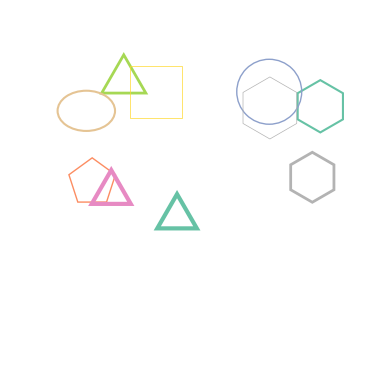[{"shape": "triangle", "thickness": 3, "radius": 0.3, "center": [0.46, 0.436]}, {"shape": "hexagon", "thickness": 1.5, "radius": 0.34, "center": [0.832, 0.724]}, {"shape": "pentagon", "thickness": 1, "radius": 0.32, "center": [0.239, 0.526]}, {"shape": "circle", "thickness": 1, "radius": 0.42, "center": [0.699, 0.762]}, {"shape": "triangle", "thickness": 3, "radius": 0.29, "center": [0.289, 0.5]}, {"shape": "triangle", "thickness": 2, "radius": 0.33, "center": [0.321, 0.791]}, {"shape": "square", "thickness": 0.5, "radius": 0.34, "center": [0.405, 0.762]}, {"shape": "oval", "thickness": 1.5, "radius": 0.37, "center": [0.224, 0.712]}, {"shape": "hexagon", "thickness": 0.5, "radius": 0.4, "center": [0.701, 0.72]}, {"shape": "hexagon", "thickness": 2, "radius": 0.32, "center": [0.811, 0.54]}]